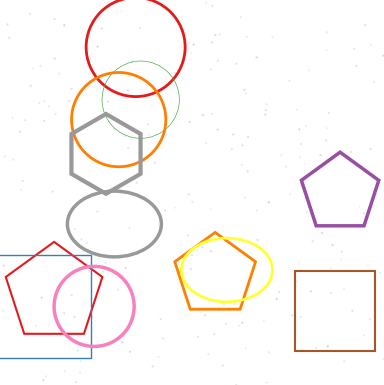[{"shape": "circle", "thickness": 2, "radius": 0.64, "center": [0.352, 0.878]}, {"shape": "pentagon", "thickness": 1.5, "radius": 0.66, "center": [0.14, 0.24]}, {"shape": "square", "thickness": 1, "radius": 0.67, "center": [0.103, 0.203]}, {"shape": "circle", "thickness": 0.5, "radius": 0.5, "center": [0.365, 0.741]}, {"shape": "pentagon", "thickness": 2.5, "radius": 0.53, "center": [0.883, 0.499]}, {"shape": "pentagon", "thickness": 2, "radius": 0.55, "center": [0.559, 0.286]}, {"shape": "circle", "thickness": 2, "radius": 0.61, "center": [0.308, 0.689]}, {"shape": "oval", "thickness": 2, "radius": 0.59, "center": [0.589, 0.299]}, {"shape": "square", "thickness": 1.5, "radius": 0.52, "center": [0.87, 0.191]}, {"shape": "circle", "thickness": 2.5, "radius": 0.52, "center": [0.244, 0.204]}, {"shape": "oval", "thickness": 2.5, "radius": 0.61, "center": [0.297, 0.418]}, {"shape": "hexagon", "thickness": 3, "radius": 0.52, "center": [0.275, 0.6]}]